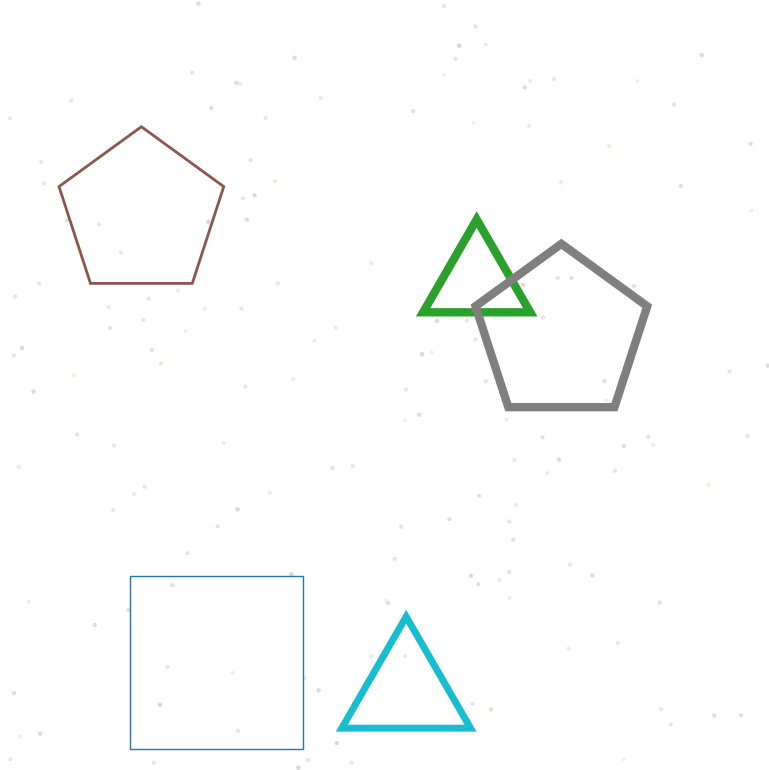[{"shape": "square", "thickness": 0.5, "radius": 0.56, "center": [0.281, 0.139]}, {"shape": "triangle", "thickness": 3, "radius": 0.4, "center": [0.619, 0.635]}, {"shape": "pentagon", "thickness": 1, "radius": 0.56, "center": [0.184, 0.723]}, {"shape": "pentagon", "thickness": 3, "radius": 0.59, "center": [0.729, 0.566]}, {"shape": "triangle", "thickness": 2.5, "radius": 0.48, "center": [0.527, 0.103]}]